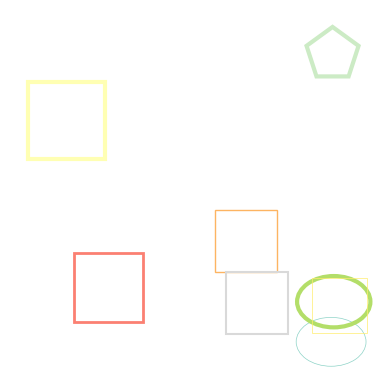[{"shape": "oval", "thickness": 0.5, "radius": 0.45, "center": [0.86, 0.112]}, {"shape": "square", "thickness": 3, "radius": 0.5, "center": [0.173, 0.687]}, {"shape": "square", "thickness": 2, "radius": 0.45, "center": [0.282, 0.253]}, {"shape": "square", "thickness": 1, "radius": 0.4, "center": [0.639, 0.375]}, {"shape": "oval", "thickness": 3, "radius": 0.48, "center": [0.867, 0.216]}, {"shape": "square", "thickness": 1.5, "radius": 0.4, "center": [0.667, 0.213]}, {"shape": "pentagon", "thickness": 3, "radius": 0.36, "center": [0.864, 0.859]}, {"shape": "square", "thickness": 0.5, "radius": 0.36, "center": [0.882, 0.207]}]